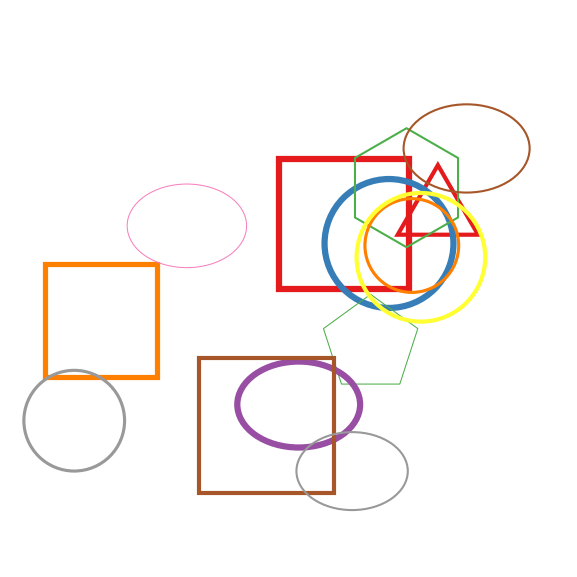[{"shape": "triangle", "thickness": 2, "radius": 0.4, "center": [0.758, 0.633]}, {"shape": "square", "thickness": 3, "radius": 0.56, "center": [0.596, 0.611]}, {"shape": "circle", "thickness": 3, "radius": 0.56, "center": [0.674, 0.578]}, {"shape": "hexagon", "thickness": 1, "radius": 0.52, "center": [0.704, 0.674]}, {"shape": "pentagon", "thickness": 0.5, "radius": 0.43, "center": [0.642, 0.404]}, {"shape": "oval", "thickness": 3, "radius": 0.53, "center": [0.517, 0.299]}, {"shape": "circle", "thickness": 1.5, "radius": 0.41, "center": [0.713, 0.574]}, {"shape": "square", "thickness": 2.5, "radius": 0.49, "center": [0.175, 0.445]}, {"shape": "circle", "thickness": 2, "radius": 0.56, "center": [0.729, 0.554]}, {"shape": "square", "thickness": 2, "radius": 0.58, "center": [0.461, 0.262]}, {"shape": "oval", "thickness": 1, "radius": 0.55, "center": [0.808, 0.742]}, {"shape": "oval", "thickness": 0.5, "radius": 0.52, "center": [0.324, 0.608]}, {"shape": "oval", "thickness": 1, "radius": 0.48, "center": [0.61, 0.183]}, {"shape": "circle", "thickness": 1.5, "radius": 0.44, "center": [0.129, 0.271]}]